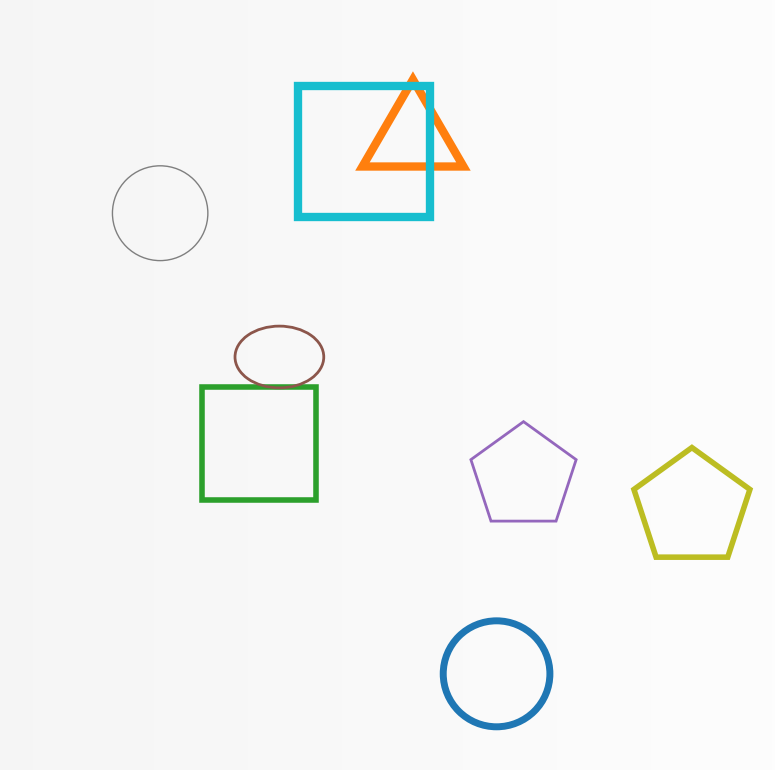[{"shape": "circle", "thickness": 2.5, "radius": 0.34, "center": [0.641, 0.125]}, {"shape": "triangle", "thickness": 3, "radius": 0.38, "center": [0.533, 0.821]}, {"shape": "square", "thickness": 2, "radius": 0.37, "center": [0.334, 0.424]}, {"shape": "pentagon", "thickness": 1, "radius": 0.36, "center": [0.676, 0.381]}, {"shape": "oval", "thickness": 1, "radius": 0.29, "center": [0.361, 0.536]}, {"shape": "circle", "thickness": 0.5, "radius": 0.31, "center": [0.207, 0.723]}, {"shape": "pentagon", "thickness": 2, "radius": 0.39, "center": [0.893, 0.34]}, {"shape": "square", "thickness": 3, "radius": 0.43, "center": [0.47, 0.803]}]